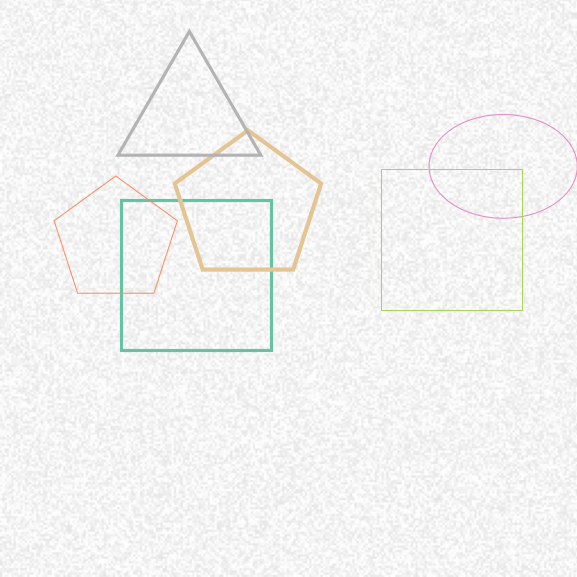[{"shape": "square", "thickness": 1.5, "radius": 0.65, "center": [0.34, 0.523]}, {"shape": "pentagon", "thickness": 0.5, "radius": 0.56, "center": [0.2, 0.582]}, {"shape": "oval", "thickness": 0.5, "radius": 0.64, "center": [0.871, 0.711]}, {"shape": "square", "thickness": 0.5, "radius": 0.61, "center": [0.782, 0.584]}, {"shape": "pentagon", "thickness": 2, "radius": 0.67, "center": [0.429, 0.64]}, {"shape": "triangle", "thickness": 1.5, "radius": 0.71, "center": [0.328, 0.802]}]